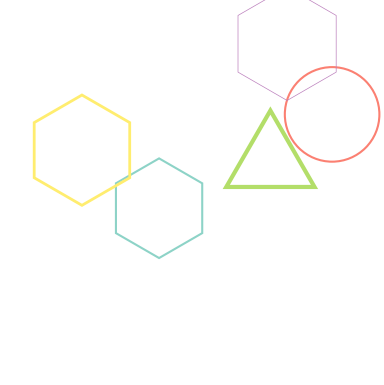[{"shape": "hexagon", "thickness": 1.5, "radius": 0.65, "center": [0.413, 0.459]}, {"shape": "circle", "thickness": 1.5, "radius": 0.61, "center": [0.863, 0.703]}, {"shape": "triangle", "thickness": 3, "radius": 0.66, "center": [0.702, 0.581]}, {"shape": "hexagon", "thickness": 0.5, "radius": 0.74, "center": [0.746, 0.886]}, {"shape": "hexagon", "thickness": 2, "radius": 0.72, "center": [0.213, 0.61]}]